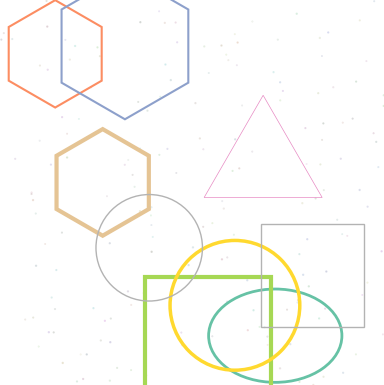[{"shape": "oval", "thickness": 2, "radius": 0.87, "center": [0.715, 0.128]}, {"shape": "hexagon", "thickness": 1.5, "radius": 0.7, "center": [0.143, 0.86]}, {"shape": "hexagon", "thickness": 1.5, "radius": 0.95, "center": [0.325, 0.88]}, {"shape": "triangle", "thickness": 0.5, "radius": 0.88, "center": [0.683, 0.575]}, {"shape": "square", "thickness": 3, "radius": 0.81, "center": [0.54, 0.118]}, {"shape": "circle", "thickness": 2.5, "radius": 0.84, "center": [0.61, 0.207]}, {"shape": "hexagon", "thickness": 3, "radius": 0.69, "center": [0.267, 0.526]}, {"shape": "square", "thickness": 1, "radius": 0.67, "center": [0.813, 0.285]}, {"shape": "circle", "thickness": 1, "radius": 0.69, "center": [0.388, 0.356]}]